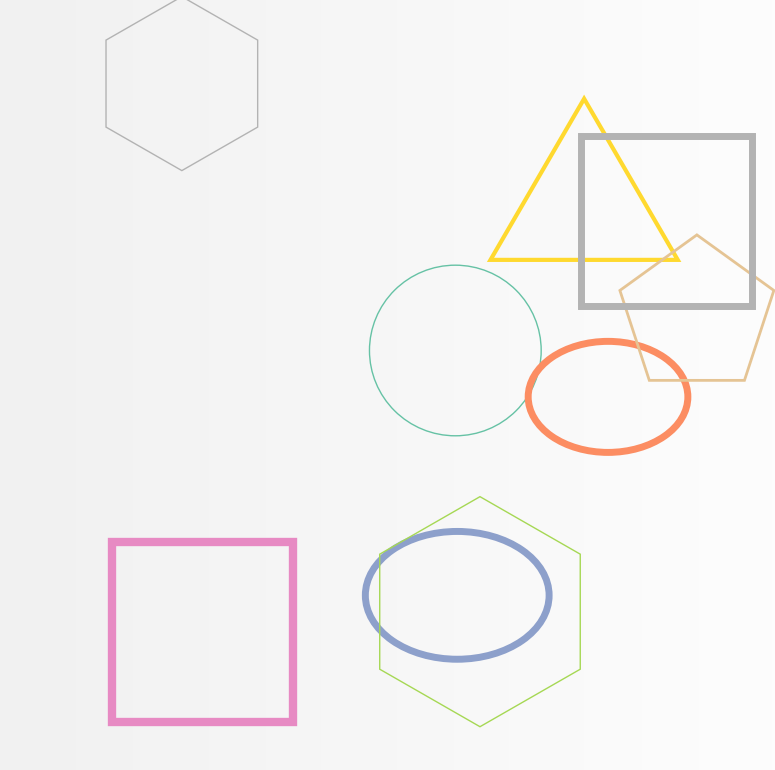[{"shape": "circle", "thickness": 0.5, "radius": 0.55, "center": [0.588, 0.545]}, {"shape": "oval", "thickness": 2.5, "radius": 0.52, "center": [0.785, 0.485]}, {"shape": "oval", "thickness": 2.5, "radius": 0.59, "center": [0.59, 0.227]}, {"shape": "square", "thickness": 3, "radius": 0.58, "center": [0.262, 0.179]}, {"shape": "hexagon", "thickness": 0.5, "radius": 0.75, "center": [0.619, 0.206]}, {"shape": "triangle", "thickness": 1.5, "radius": 0.7, "center": [0.754, 0.732]}, {"shape": "pentagon", "thickness": 1, "radius": 0.52, "center": [0.899, 0.591]}, {"shape": "square", "thickness": 2.5, "radius": 0.55, "center": [0.86, 0.714]}, {"shape": "hexagon", "thickness": 0.5, "radius": 0.56, "center": [0.235, 0.891]}]